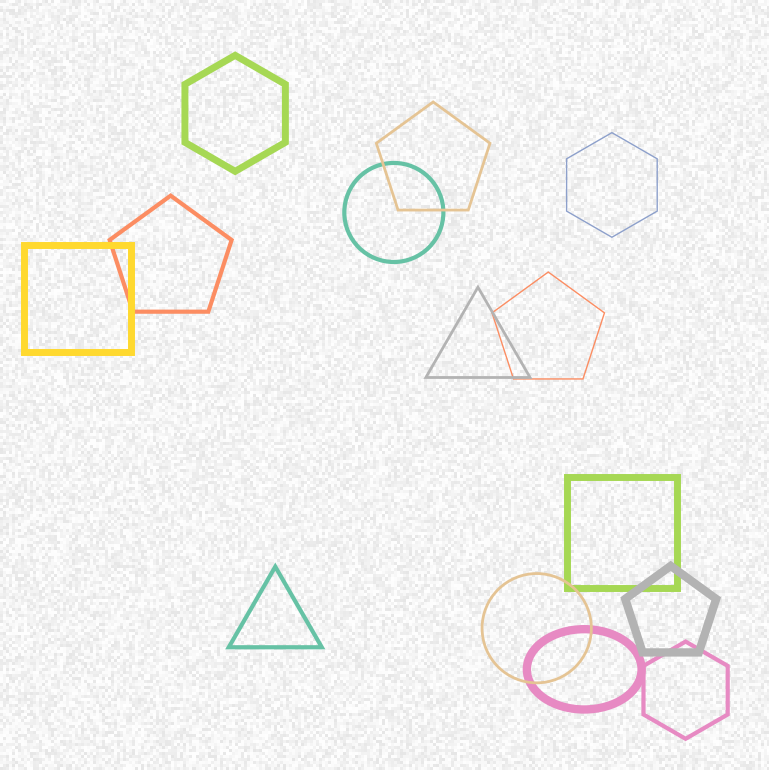[{"shape": "triangle", "thickness": 1.5, "radius": 0.35, "center": [0.358, 0.194]}, {"shape": "circle", "thickness": 1.5, "radius": 0.32, "center": [0.511, 0.724]}, {"shape": "pentagon", "thickness": 1.5, "radius": 0.42, "center": [0.222, 0.663]}, {"shape": "pentagon", "thickness": 0.5, "radius": 0.38, "center": [0.712, 0.57]}, {"shape": "hexagon", "thickness": 0.5, "radius": 0.34, "center": [0.795, 0.76]}, {"shape": "hexagon", "thickness": 1.5, "radius": 0.32, "center": [0.89, 0.104]}, {"shape": "oval", "thickness": 3, "radius": 0.37, "center": [0.759, 0.131]}, {"shape": "square", "thickness": 2.5, "radius": 0.36, "center": [0.808, 0.309]}, {"shape": "hexagon", "thickness": 2.5, "radius": 0.38, "center": [0.305, 0.853]}, {"shape": "square", "thickness": 2.5, "radius": 0.35, "center": [0.101, 0.612]}, {"shape": "pentagon", "thickness": 1, "radius": 0.39, "center": [0.563, 0.79]}, {"shape": "circle", "thickness": 1, "radius": 0.35, "center": [0.697, 0.184]}, {"shape": "pentagon", "thickness": 3, "radius": 0.31, "center": [0.871, 0.203]}, {"shape": "triangle", "thickness": 1, "radius": 0.39, "center": [0.621, 0.549]}]